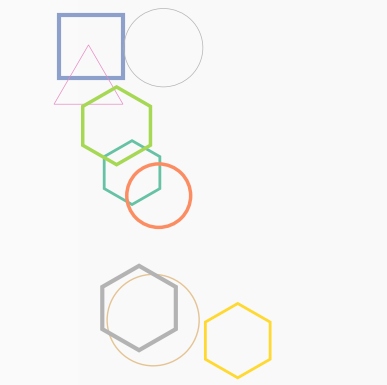[{"shape": "hexagon", "thickness": 2, "radius": 0.41, "center": [0.341, 0.552]}, {"shape": "circle", "thickness": 2.5, "radius": 0.41, "center": [0.41, 0.492]}, {"shape": "square", "thickness": 3, "radius": 0.41, "center": [0.234, 0.879]}, {"shape": "triangle", "thickness": 0.5, "radius": 0.51, "center": [0.228, 0.781]}, {"shape": "hexagon", "thickness": 2.5, "radius": 0.5, "center": [0.301, 0.673]}, {"shape": "hexagon", "thickness": 2, "radius": 0.48, "center": [0.614, 0.115]}, {"shape": "circle", "thickness": 1, "radius": 0.59, "center": [0.395, 0.169]}, {"shape": "circle", "thickness": 0.5, "radius": 0.51, "center": [0.422, 0.876]}, {"shape": "hexagon", "thickness": 3, "radius": 0.55, "center": [0.359, 0.2]}]